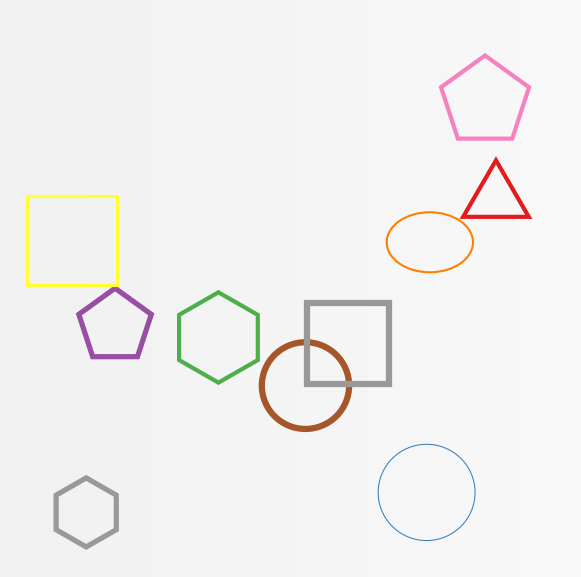[{"shape": "triangle", "thickness": 2, "radius": 0.33, "center": [0.853, 0.656]}, {"shape": "circle", "thickness": 0.5, "radius": 0.42, "center": [0.734, 0.146]}, {"shape": "hexagon", "thickness": 2, "radius": 0.39, "center": [0.376, 0.415]}, {"shape": "pentagon", "thickness": 2.5, "radius": 0.33, "center": [0.198, 0.435]}, {"shape": "oval", "thickness": 1, "radius": 0.37, "center": [0.74, 0.58]}, {"shape": "square", "thickness": 1.5, "radius": 0.39, "center": [0.124, 0.582]}, {"shape": "circle", "thickness": 3, "radius": 0.38, "center": [0.526, 0.331]}, {"shape": "pentagon", "thickness": 2, "radius": 0.4, "center": [0.835, 0.823]}, {"shape": "hexagon", "thickness": 2.5, "radius": 0.3, "center": [0.148, 0.112]}, {"shape": "square", "thickness": 3, "radius": 0.35, "center": [0.598, 0.404]}]